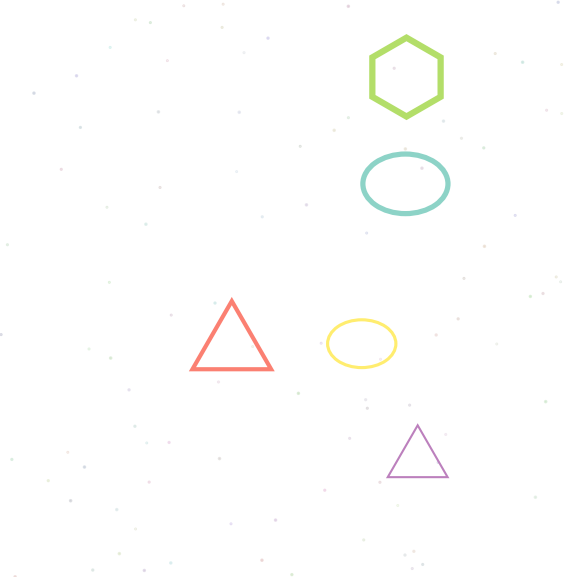[{"shape": "oval", "thickness": 2.5, "radius": 0.37, "center": [0.702, 0.681]}, {"shape": "triangle", "thickness": 2, "radius": 0.39, "center": [0.401, 0.399]}, {"shape": "hexagon", "thickness": 3, "radius": 0.34, "center": [0.704, 0.866]}, {"shape": "triangle", "thickness": 1, "radius": 0.3, "center": [0.723, 0.203]}, {"shape": "oval", "thickness": 1.5, "radius": 0.3, "center": [0.626, 0.404]}]